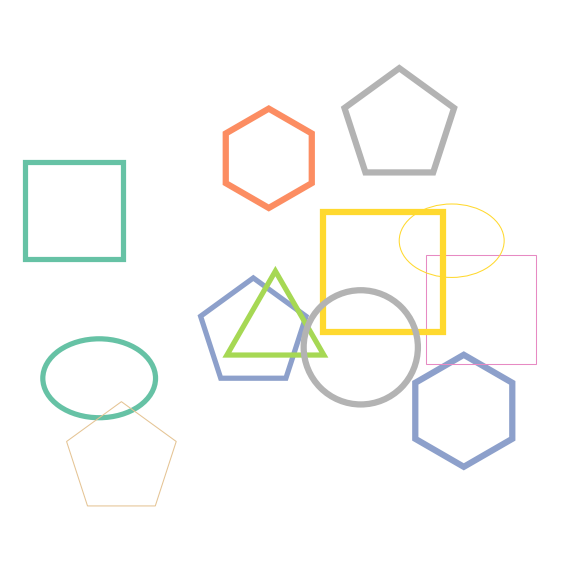[{"shape": "oval", "thickness": 2.5, "radius": 0.49, "center": [0.172, 0.344]}, {"shape": "square", "thickness": 2.5, "radius": 0.42, "center": [0.128, 0.635]}, {"shape": "hexagon", "thickness": 3, "radius": 0.43, "center": [0.465, 0.725]}, {"shape": "hexagon", "thickness": 3, "radius": 0.48, "center": [0.803, 0.288]}, {"shape": "pentagon", "thickness": 2.5, "radius": 0.48, "center": [0.439, 0.422]}, {"shape": "square", "thickness": 0.5, "radius": 0.47, "center": [0.833, 0.463]}, {"shape": "triangle", "thickness": 2.5, "radius": 0.48, "center": [0.477, 0.433]}, {"shape": "oval", "thickness": 0.5, "radius": 0.45, "center": [0.782, 0.582]}, {"shape": "square", "thickness": 3, "radius": 0.52, "center": [0.663, 0.529]}, {"shape": "pentagon", "thickness": 0.5, "radius": 0.5, "center": [0.21, 0.204]}, {"shape": "pentagon", "thickness": 3, "radius": 0.5, "center": [0.691, 0.781]}, {"shape": "circle", "thickness": 3, "radius": 0.49, "center": [0.625, 0.398]}]